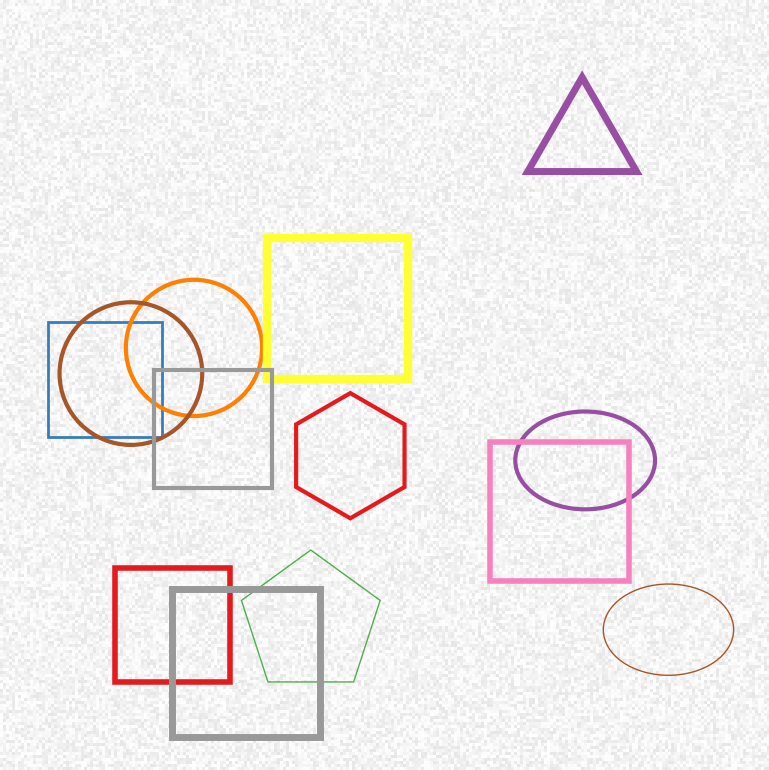[{"shape": "square", "thickness": 2, "radius": 0.37, "center": [0.224, 0.188]}, {"shape": "hexagon", "thickness": 1.5, "radius": 0.41, "center": [0.455, 0.408]}, {"shape": "square", "thickness": 1, "radius": 0.37, "center": [0.136, 0.507]}, {"shape": "pentagon", "thickness": 0.5, "radius": 0.47, "center": [0.404, 0.191]}, {"shape": "oval", "thickness": 1.5, "radius": 0.45, "center": [0.76, 0.402]}, {"shape": "triangle", "thickness": 2.5, "radius": 0.41, "center": [0.756, 0.818]}, {"shape": "circle", "thickness": 1.5, "radius": 0.44, "center": [0.252, 0.548]}, {"shape": "square", "thickness": 3, "radius": 0.46, "center": [0.438, 0.6]}, {"shape": "oval", "thickness": 0.5, "radius": 0.42, "center": [0.868, 0.182]}, {"shape": "circle", "thickness": 1.5, "radius": 0.46, "center": [0.17, 0.515]}, {"shape": "square", "thickness": 2, "radius": 0.45, "center": [0.727, 0.336]}, {"shape": "square", "thickness": 1.5, "radius": 0.38, "center": [0.276, 0.443]}, {"shape": "square", "thickness": 2.5, "radius": 0.48, "center": [0.32, 0.139]}]